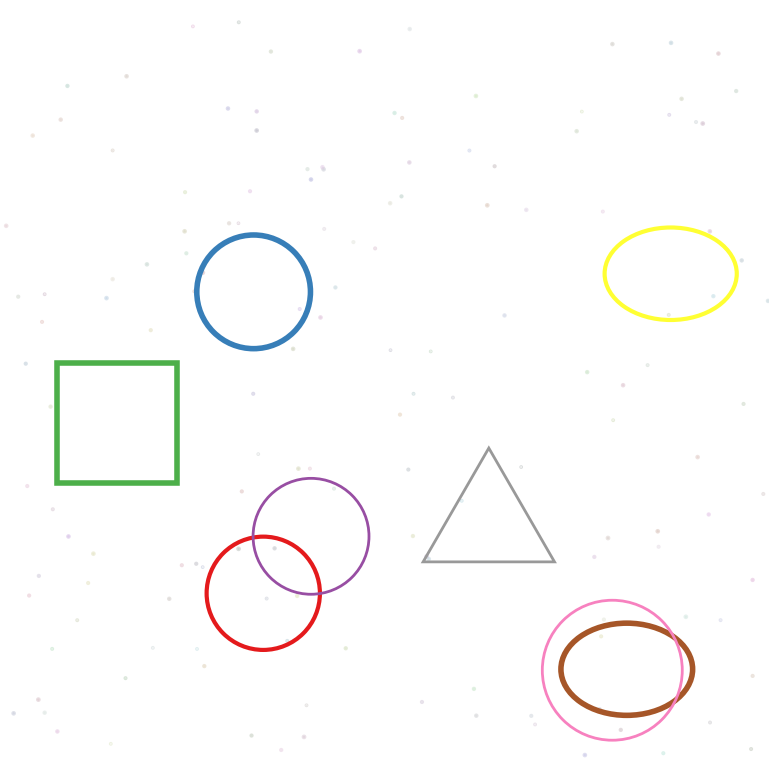[{"shape": "circle", "thickness": 1.5, "radius": 0.37, "center": [0.342, 0.23]}, {"shape": "circle", "thickness": 2, "radius": 0.37, "center": [0.329, 0.621]}, {"shape": "square", "thickness": 2, "radius": 0.39, "center": [0.152, 0.451]}, {"shape": "circle", "thickness": 1, "radius": 0.38, "center": [0.404, 0.304]}, {"shape": "oval", "thickness": 1.5, "radius": 0.43, "center": [0.871, 0.644]}, {"shape": "oval", "thickness": 2, "radius": 0.43, "center": [0.814, 0.131]}, {"shape": "circle", "thickness": 1, "radius": 0.45, "center": [0.795, 0.13]}, {"shape": "triangle", "thickness": 1, "radius": 0.49, "center": [0.635, 0.32]}]